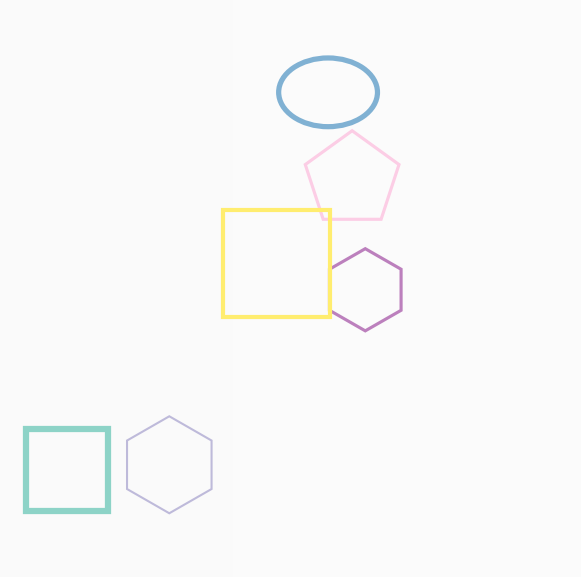[{"shape": "square", "thickness": 3, "radius": 0.35, "center": [0.116, 0.185]}, {"shape": "hexagon", "thickness": 1, "radius": 0.42, "center": [0.291, 0.194]}, {"shape": "oval", "thickness": 2.5, "radius": 0.42, "center": [0.564, 0.839]}, {"shape": "pentagon", "thickness": 1.5, "radius": 0.42, "center": [0.606, 0.688]}, {"shape": "hexagon", "thickness": 1.5, "radius": 0.36, "center": [0.628, 0.497]}, {"shape": "square", "thickness": 2, "radius": 0.46, "center": [0.476, 0.543]}]